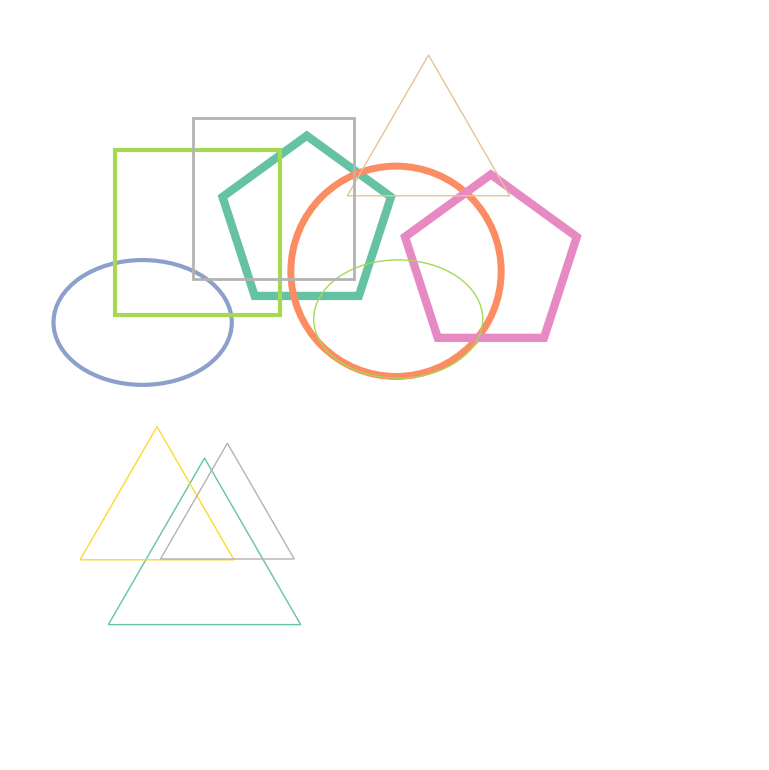[{"shape": "pentagon", "thickness": 3, "radius": 0.58, "center": [0.398, 0.709]}, {"shape": "triangle", "thickness": 0.5, "radius": 0.72, "center": [0.266, 0.261]}, {"shape": "circle", "thickness": 2.5, "radius": 0.68, "center": [0.514, 0.648]}, {"shape": "oval", "thickness": 1.5, "radius": 0.58, "center": [0.185, 0.581]}, {"shape": "pentagon", "thickness": 3, "radius": 0.59, "center": [0.638, 0.656]}, {"shape": "oval", "thickness": 0.5, "radius": 0.55, "center": [0.517, 0.586]}, {"shape": "square", "thickness": 1.5, "radius": 0.53, "center": [0.257, 0.698]}, {"shape": "triangle", "thickness": 0.5, "radius": 0.58, "center": [0.204, 0.331]}, {"shape": "triangle", "thickness": 0.5, "radius": 0.61, "center": [0.557, 0.807]}, {"shape": "square", "thickness": 1, "radius": 0.52, "center": [0.355, 0.742]}, {"shape": "triangle", "thickness": 0.5, "radius": 0.5, "center": [0.295, 0.324]}]